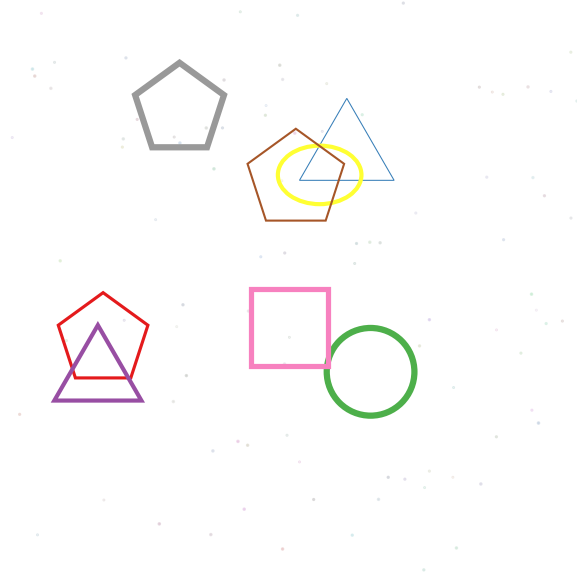[{"shape": "pentagon", "thickness": 1.5, "radius": 0.41, "center": [0.179, 0.411]}, {"shape": "triangle", "thickness": 0.5, "radius": 0.47, "center": [0.601, 0.734]}, {"shape": "circle", "thickness": 3, "radius": 0.38, "center": [0.642, 0.355]}, {"shape": "triangle", "thickness": 2, "radius": 0.44, "center": [0.169, 0.349]}, {"shape": "oval", "thickness": 2, "radius": 0.36, "center": [0.554, 0.696]}, {"shape": "pentagon", "thickness": 1, "radius": 0.44, "center": [0.512, 0.688]}, {"shape": "square", "thickness": 2.5, "radius": 0.33, "center": [0.501, 0.432]}, {"shape": "pentagon", "thickness": 3, "radius": 0.4, "center": [0.311, 0.81]}]